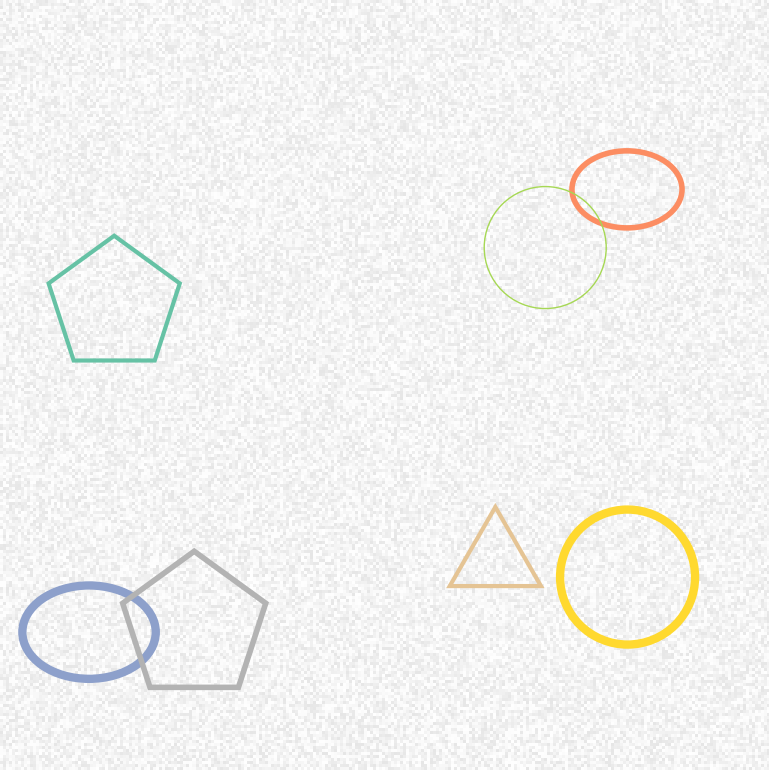[{"shape": "pentagon", "thickness": 1.5, "radius": 0.45, "center": [0.148, 0.604]}, {"shape": "oval", "thickness": 2, "radius": 0.36, "center": [0.814, 0.754]}, {"shape": "oval", "thickness": 3, "radius": 0.43, "center": [0.116, 0.179]}, {"shape": "circle", "thickness": 0.5, "radius": 0.4, "center": [0.708, 0.678]}, {"shape": "circle", "thickness": 3, "radius": 0.44, "center": [0.815, 0.251]}, {"shape": "triangle", "thickness": 1.5, "radius": 0.34, "center": [0.643, 0.273]}, {"shape": "pentagon", "thickness": 2, "radius": 0.49, "center": [0.252, 0.186]}]